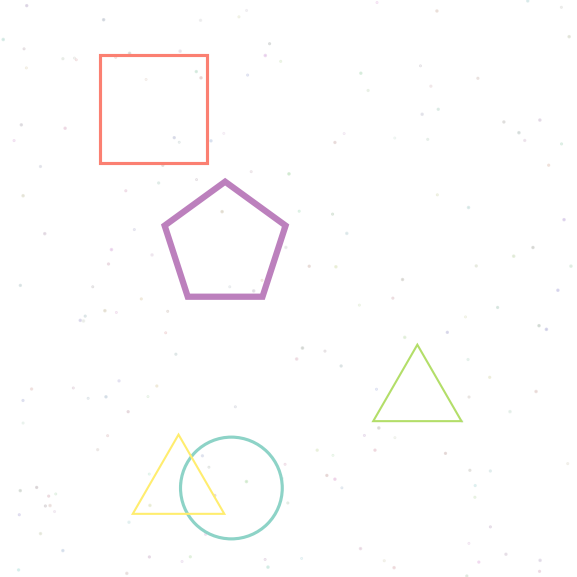[{"shape": "circle", "thickness": 1.5, "radius": 0.44, "center": [0.401, 0.154]}, {"shape": "square", "thickness": 1.5, "radius": 0.46, "center": [0.265, 0.81]}, {"shape": "triangle", "thickness": 1, "radius": 0.44, "center": [0.723, 0.314]}, {"shape": "pentagon", "thickness": 3, "radius": 0.55, "center": [0.39, 0.574]}, {"shape": "triangle", "thickness": 1, "radius": 0.46, "center": [0.309, 0.155]}]